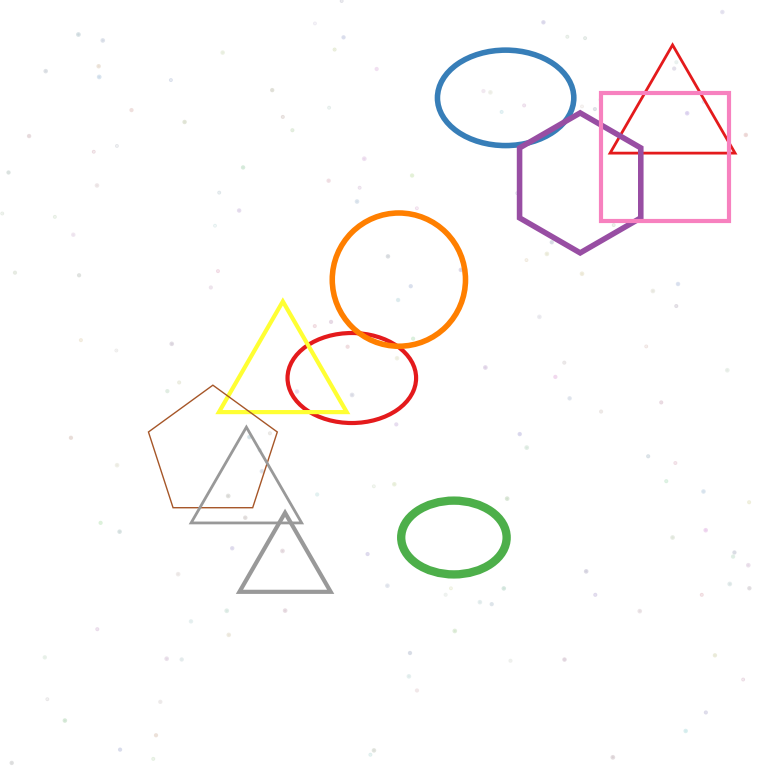[{"shape": "triangle", "thickness": 1, "radius": 0.47, "center": [0.873, 0.848]}, {"shape": "oval", "thickness": 1.5, "radius": 0.42, "center": [0.457, 0.509]}, {"shape": "oval", "thickness": 2, "radius": 0.44, "center": [0.657, 0.873]}, {"shape": "oval", "thickness": 3, "radius": 0.34, "center": [0.59, 0.302]}, {"shape": "hexagon", "thickness": 2, "radius": 0.45, "center": [0.753, 0.762]}, {"shape": "circle", "thickness": 2, "radius": 0.43, "center": [0.518, 0.637]}, {"shape": "triangle", "thickness": 1.5, "radius": 0.48, "center": [0.367, 0.513]}, {"shape": "pentagon", "thickness": 0.5, "radius": 0.44, "center": [0.276, 0.412]}, {"shape": "square", "thickness": 1.5, "radius": 0.42, "center": [0.864, 0.796]}, {"shape": "triangle", "thickness": 1.5, "radius": 0.34, "center": [0.37, 0.266]}, {"shape": "triangle", "thickness": 1, "radius": 0.41, "center": [0.32, 0.362]}]